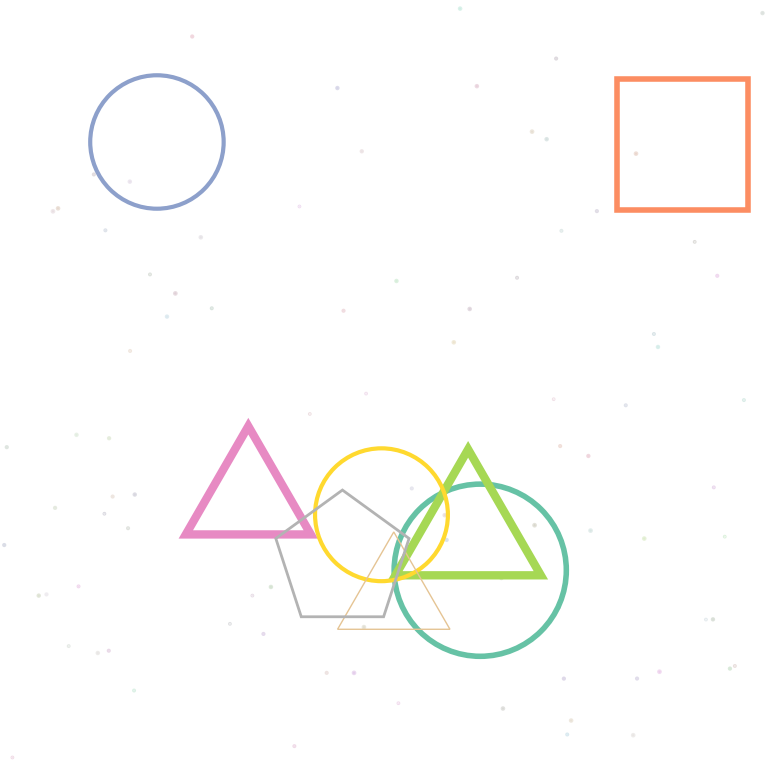[{"shape": "circle", "thickness": 2, "radius": 0.56, "center": [0.624, 0.259]}, {"shape": "square", "thickness": 2, "radius": 0.43, "center": [0.887, 0.812]}, {"shape": "circle", "thickness": 1.5, "radius": 0.43, "center": [0.204, 0.816]}, {"shape": "triangle", "thickness": 3, "radius": 0.47, "center": [0.322, 0.353]}, {"shape": "triangle", "thickness": 3, "radius": 0.55, "center": [0.608, 0.307]}, {"shape": "circle", "thickness": 1.5, "radius": 0.43, "center": [0.495, 0.331]}, {"shape": "triangle", "thickness": 0.5, "radius": 0.42, "center": [0.511, 0.225]}, {"shape": "pentagon", "thickness": 1, "radius": 0.45, "center": [0.445, 0.273]}]